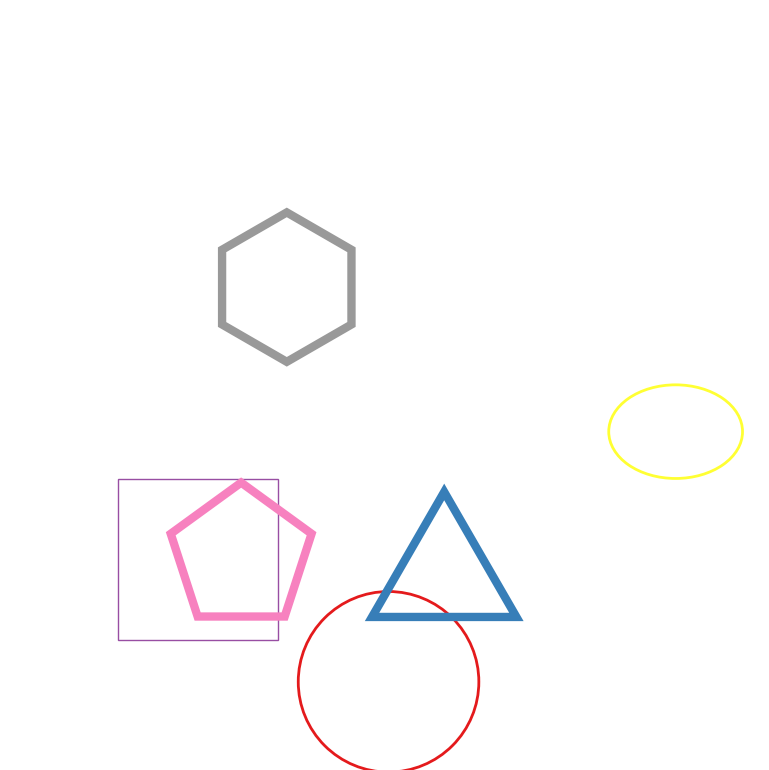[{"shape": "circle", "thickness": 1, "radius": 0.59, "center": [0.505, 0.115]}, {"shape": "triangle", "thickness": 3, "radius": 0.54, "center": [0.577, 0.253]}, {"shape": "square", "thickness": 0.5, "radius": 0.52, "center": [0.257, 0.274]}, {"shape": "oval", "thickness": 1, "radius": 0.43, "center": [0.877, 0.439]}, {"shape": "pentagon", "thickness": 3, "radius": 0.48, "center": [0.313, 0.277]}, {"shape": "hexagon", "thickness": 3, "radius": 0.49, "center": [0.372, 0.627]}]